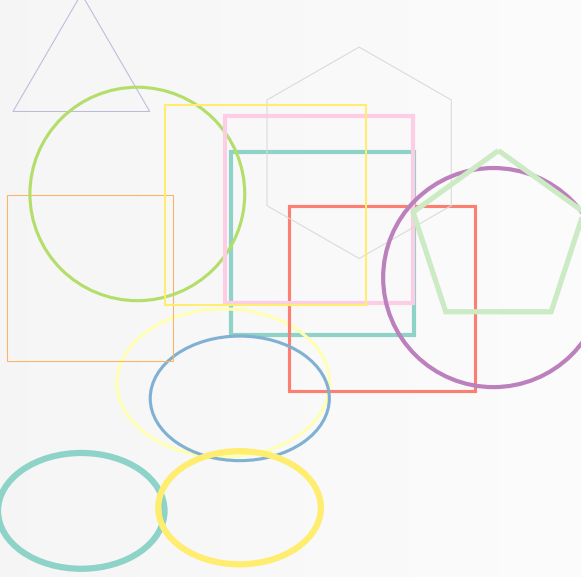[{"shape": "square", "thickness": 2, "radius": 0.79, "center": [0.555, 0.578]}, {"shape": "oval", "thickness": 3, "radius": 0.72, "center": [0.14, 0.115]}, {"shape": "oval", "thickness": 1.5, "radius": 0.92, "center": [0.384, 0.336]}, {"shape": "triangle", "thickness": 0.5, "radius": 0.68, "center": [0.14, 0.874]}, {"shape": "square", "thickness": 1.5, "radius": 0.8, "center": [0.657, 0.482]}, {"shape": "oval", "thickness": 1.5, "radius": 0.77, "center": [0.413, 0.309]}, {"shape": "square", "thickness": 0.5, "radius": 0.72, "center": [0.155, 0.518]}, {"shape": "circle", "thickness": 1.5, "radius": 0.92, "center": [0.236, 0.663]}, {"shape": "square", "thickness": 2, "radius": 0.81, "center": [0.549, 0.637]}, {"shape": "hexagon", "thickness": 0.5, "radius": 0.92, "center": [0.618, 0.735]}, {"shape": "circle", "thickness": 2, "radius": 0.95, "center": [0.849, 0.518]}, {"shape": "pentagon", "thickness": 2.5, "radius": 0.77, "center": [0.858, 0.584]}, {"shape": "square", "thickness": 1, "radius": 0.86, "center": [0.456, 0.644]}, {"shape": "oval", "thickness": 3, "radius": 0.7, "center": [0.412, 0.12]}]